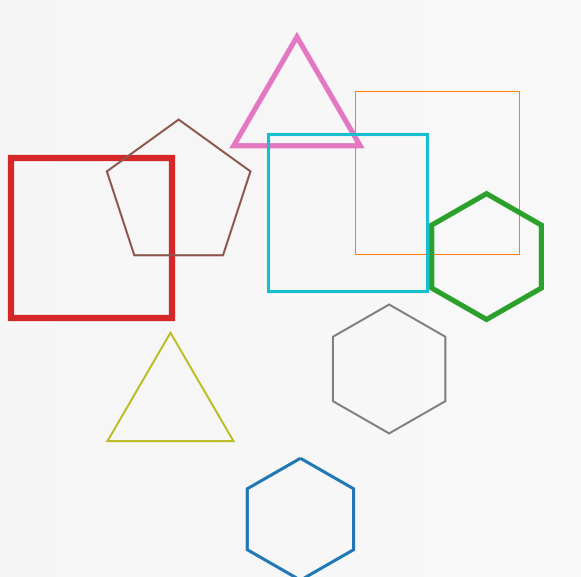[{"shape": "hexagon", "thickness": 1.5, "radius": 0.53, "center": [0.517, 0.1]}, {"shape": "square", "thickness": 0.5, "radius": 0.71, "center": [0.752, 0.7]}, {"shape": "hexagon", "thickness": 2.5, "radius": 0.54, "center": [0.837, 0.555]}, {"shape": "square", "thickness": 3, "radius": 0.69, "center": [0.158, 0.586]}, {"shape": "pentagon", "thickness": 1, "radius": 0.65, "center": [0.307, 0.662]}, {"shape": "triangle", "thickness": 2.5, "radius": 0.63, "center": [0.511, 0.81]}, {"shape": "hexagon", "thickness": 1, "radius": 0.56, "center": [0.67, 0.36]}, {"shape": "triangle", "thickness": 1, "radius": 0.63, "center": [0.293, 0.298]}, {"shape": "square", "thickness": 1.5, "radius": 0.68, "center": [0.598, 0.631]}]